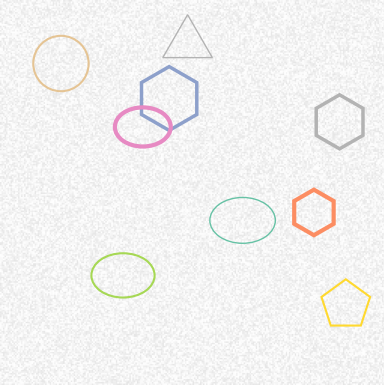[{"shape": "oval", "thickness": 1, "radius": 0.43, "center": [0.63, 0.428]}, {"shape": "hexagon", "thickness": 3, "radius": 0.3, "center": [0.815, 0.448]}, {"shape": "hexagon", "thickness": 2.5, "radius": 0.41, "center": [0.439, 0.744]}, {"shape": "oval", "thickness": 3, "radius": 0.36, "center": [0.371, 0.67]}, {"shape": "oval", "thickness": 1.5, "radius": 0.41, "center": [0.32, 0.285]}, {"shape": "pentagon", "thickness": 1.5, "radius": 0.33, "center": [0.898, 0.208]}, {"shape": "circle", "thickness": 1.5, "radius": 0.36, "center": [0.158, 0.835]}, {"shape": "triangle", "thickness": 1, "radius": 0.37, "center": [0.487, 0.887]}, {"shape": "hexagon", "thickness": 2.5, "radius": 0.35, "center": [0.882, 0.684]}]